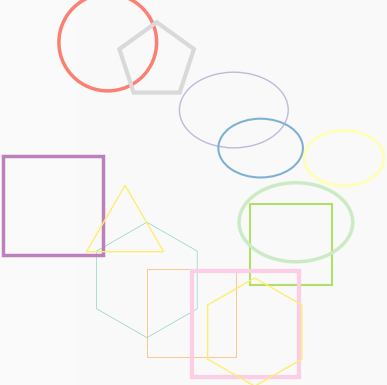[{"shape": "hexagon", "thickness": 0.5, "radius": 0.75, "center": [0.379, 0.273]}, {"shape": "oval", "thickness": 2, "radius": 0.51, "center": [0.888, 0.589]}, {"shape": "oval", "thickness": 1, "radius": 0.7, "center": [0.603, 0.714]}, {"shape": "circle", "thickness": 2.5, "radius": 0.63, "center": [0.278, 0.89]}, {"shape": "oval", "thickness": 1.5, "radius": 0.55, "center": [0.673, 0.615]}, {"shape": "square", "thickness": 0.5, "radius": 0.57, "center": [0.494, 0.187]}, {"shape": "square", "thickness": 1.5, "radius": 0.53, "center": [0.752, 0.365]}, {"shape": "square", "thickness": 3, "radius": 0.69, "center": [0.633, 0.158]}, {"shape": "pentagon", "thickness": 3, "radius": 0.51, "center": [0.404, 0.841]}, {"shape": "square", "thickness": 2.5, "radius": 0.64, "center": [0.136, 0.467]}, {"shape": "oval", "thickness": 2.5, "radius": 0.73, "center": [0.764, 0.423]}, {"shape": "hexagon", "thickness": 1, "radius": 0.7, "center": [0.657, 0.137]}, {"shape": "triangle", "thickness": 1, "radius": 0.57, "center": [0.323, 0.404]}]